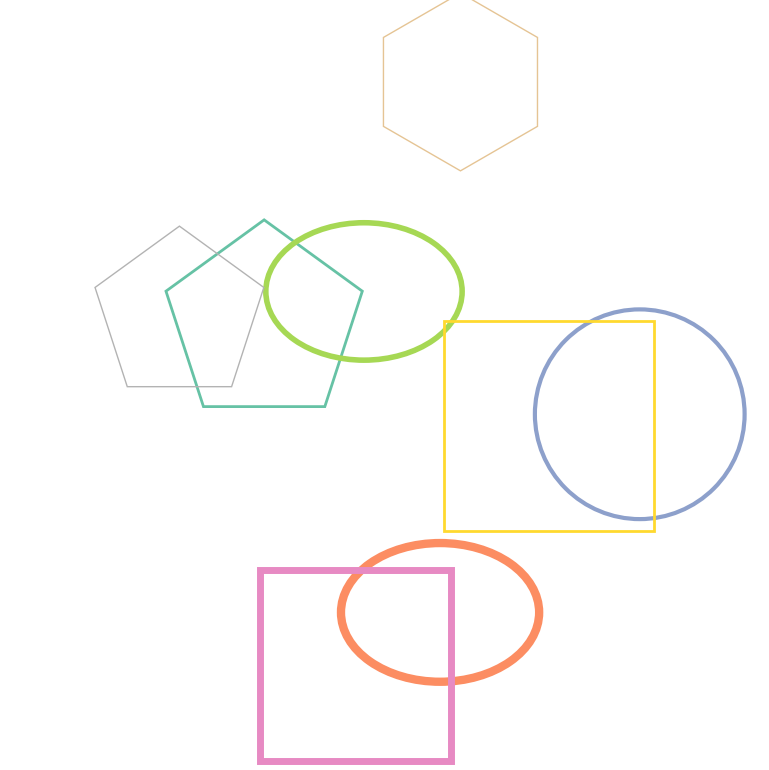[{"shape": "pentagon", "thickness": 1, "radius": 0.67, "center": [0.343, 0.58]}, {"shape": "oval", "thickness": 3, "radius": 0.64, "center": [0.572, 0.205]}, {"shape": "circle", "thickness": 1.5, "radius": 0.68, "center": [0.831, 0.462]}, {"shape": "square", "thickness": 2.5, "radius": 0.62, "center": [0.461, 0.136]}, {"shape": "oval", "thickness": 2, "radius": 0.64, "center": [0.473, 0.621]}, {"shape": "square", "thickness": 1, "radius": 0.68, "center": [0.713, 0.447]}, {"shape": "hexagon", "thickness": 0.5, "radius": 0.58, "center": [0.598, 0.894]}, {"shape": "pentagon", "thickness": 0.5, "radius": 0.58, "center": [0.233, 0.591]}]